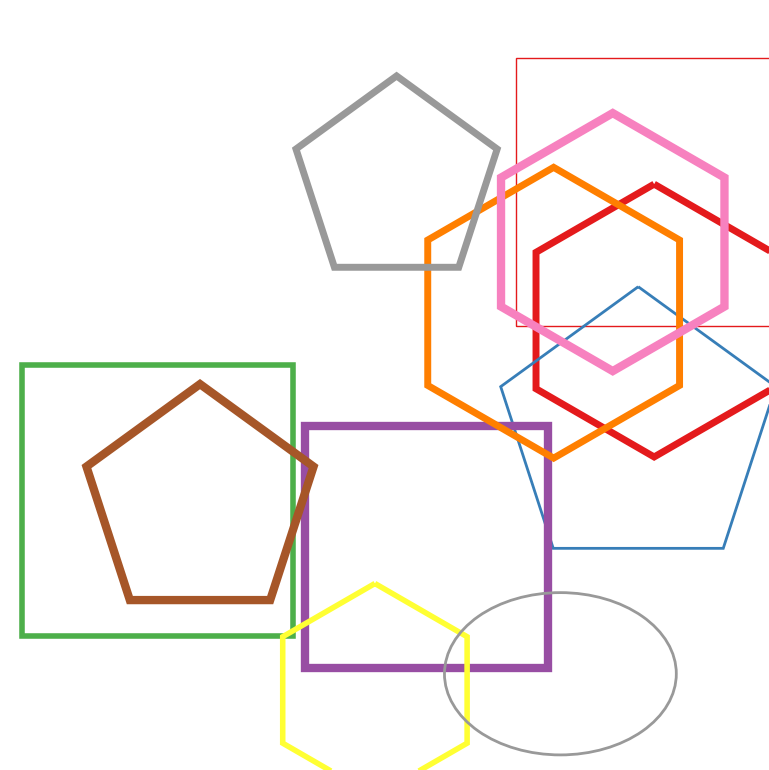[{"shape": "hexagon", "thickness": 2.5, "radius": 0.89, "center": [0.85, 0.584]}, {"shape": "square", "thickness": 0.5, "radius": 0.87, "center": [0.844, 0.751]}, {"shape": "pentagon", "thickness": 1, "radius": 0.94, "center": [0.829, 0.44]}, {"shape": "square", "thickness": 2, "radius": 0.88, "center": [0.204, 0.35]}, {"shape": "square", "thickness": 3, "radius": 0.79, "center": [0.554, 0.29]}, {"shape": "hexagon", "thickness": 2.5, "radius": 0.94, "center": [0.719, 0.594]}, {"shape": "hexagon", "thickness": 2, "radius": 0.69, "center": [0.487, 0.104]}, {"shape": "pentagon", "thickness": 3, "radius": 0.78, "center": [0.26, 0.346]}, {"shape": "hexagon", "thickness": 3, "radius": 0.84, "center": [0.796, 0.686]}, {"shape": "pentagon", "thickness": 2.5, "radius": 0.69, "center": [0.515, 0.764]}, {"shape": "oval", "thickness": 1, "radius": 0.75, "center": [0.728, 0.125]}]